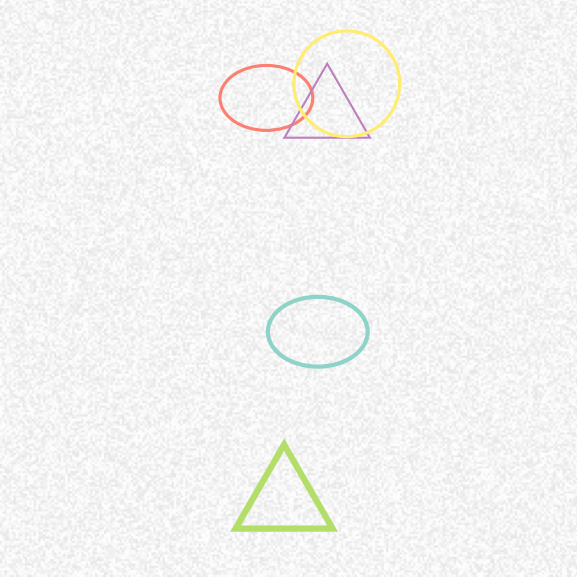[{"shape": "oval", "thickness": 2, "radius": 0.43, "center": [0.55, 0.425]}, {"shape": "oval", "thickness": 1.5, "radius": 0.4, "center": [0.461, 0.83]}, {"shape": "triangle", "thickness": 3, "radius": 0.48, "center": [0.492, 0.132]}, {"shape": "triangle", "thickness": 1, "radius": 0.43, "center": [0.567, 0.803]}, {"shape": "circle", "thickness": 1.5, "radius": 0.46, "center": [0.601, 0.854]}]